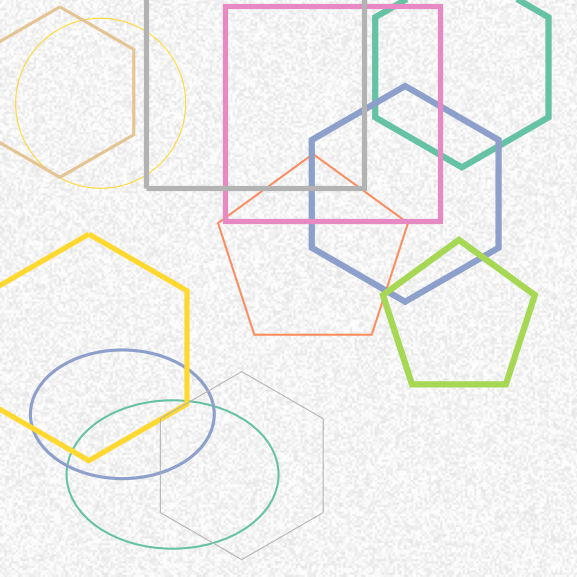[{"shape": "oval", "thickness": 1, "radius": 0.92, "center": [0.299, 0.177]}, {"shape": "hexagon", "thickness": 3, "radius": 0.87, "center": [0.8, 0.883]}, {"shape": "pentagon", "thickness": 1, "radius": 0.86, "center": [0.542, 0.559]}, {"shape": "hexagon", "thickness": 3, "radius": 0.93, "center": [0.702, 0.663]}, {"shape": "oval", "thickness": 1.5, "radius": 0.8, "center": [0.212, 0.282]}, {"shape": "square", "thickness": 2.5, "radius": 0.93, "center": [0.575, 0.803]}, {"shape": "pentagon", "thickness": 3, "radius": 0.69, "center": [0.795, 0.445]}, {"shape": "hexagon", "thickness": 2.5, "radius": 0.98, "center": [0.154, 0.398]}, {"shape": "circle", "thickness": 0.5, "radius": 0.74, "center": [0.174, 0.82]}, {"shape": "hexagon", "thickness": 1.5, "radius": 0.74, "center": [0.104, 0.84]}, {"shape": "square", "thickness": 2.5, "radius": 0.94, "center": [0.441, 0.863]}, {"shape": "hexagon", "thickness": 0.5, "radius": 0.81, "center": [0.419, 0.193]}]